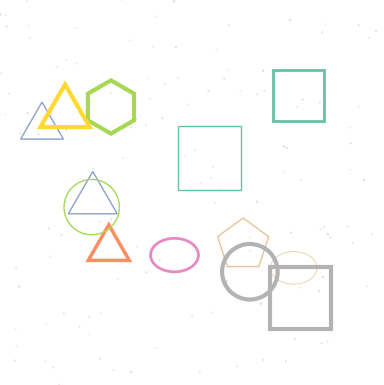[{"shape": "square", "thickness": 2, "radius": 0.33, "center": [0.775, 0.752]}, {"shape": "square", "thickness": 1, "radius": 0.41, "center": [0.544, 0.59]}, {"shape": "triangle", "thickness": 2.5, "radius": 0.31, "center": [0.283, 0.354]}, {"shape": "triangle", "thickness": 1, "radius": 0.37, "center": [0.241, 0.481]}, {"shape": "triangle", "thickness": 1, "radius": 0.32, "center": [0.109, 0.671]}, {"shape": "oval", "thickness": 2, "radius": 0.31, "center": [0.453, 0.337]}, {"shape": "circle", "thickness": 1, "radius": 0.36, "center": [0.238, 0.462]}, {"shape": "hexagon", "thickness": 3, "radius": 0.35, "center": [0.288, 0.722]}, {"shape": "triangle", "thickness": 3, "radius": 0.37, "center": [0.169, 0.707]}, {"shape": "oval", "thickness": 0.5, "radius": 0.3, "center": [0.763, 0.304]}, {"shape": "pentagon", "thickness": 1, "radius": 0.35, "center": [0.632, 0.364]}, {"shape": "circle", "thickness": 3, "radius": 0.36, "center": [0.649, 0.294]}, {"shape": "square", "thickness": 3, "radius": 0.4, "center": [0.781, 0.226]}]